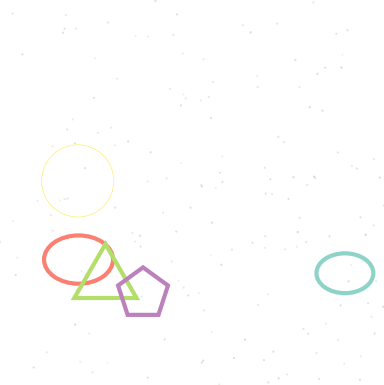[{"shape": "oval", "thickness": 3, "radius": 0.37, "center": [0.896, 0.29]}, {"shape": "oval", "thickness": 3, "radius": 0.45, "center": [0.204, 0.326]}, {"shape": "triangle", "thickness": 3, "radius": 0.47, "center": [0.274, 0.273]}, {"shape": "pentagon", "thickness": 3, "radius": 0.34, "center": [0.371, 0.237]}, {"shape": "circle", "thickness": 0.5, "radius": 0.47, "center": [0.202, 0.53]}]